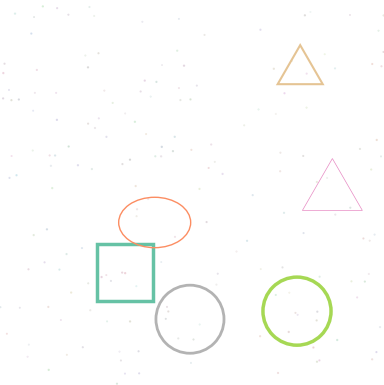[{"shape": "square", "thickness": 2.5, "radius": 0.36, "center": [0.324, 0.292]}, {"shape": "oval", "thickness": 1, "radius": 0.47, "center": [0.402, 0.422]}, {"shape": "triangle", "thickness": 0.5, "radius": 0.45, "center": [0.863, 0.498]}, {"shape": "circle", "thickness": 2.5, "radius": 0.44, "center": [0.771, 0.192]}, {"shape": "triangle", "thickness": 1.5, "radius": 0.34, "center": [0.78, 0.815]}, {"shape": "circle", "thickness": 2, "radius": 0.44, "center": [0.493, 0.171]}]